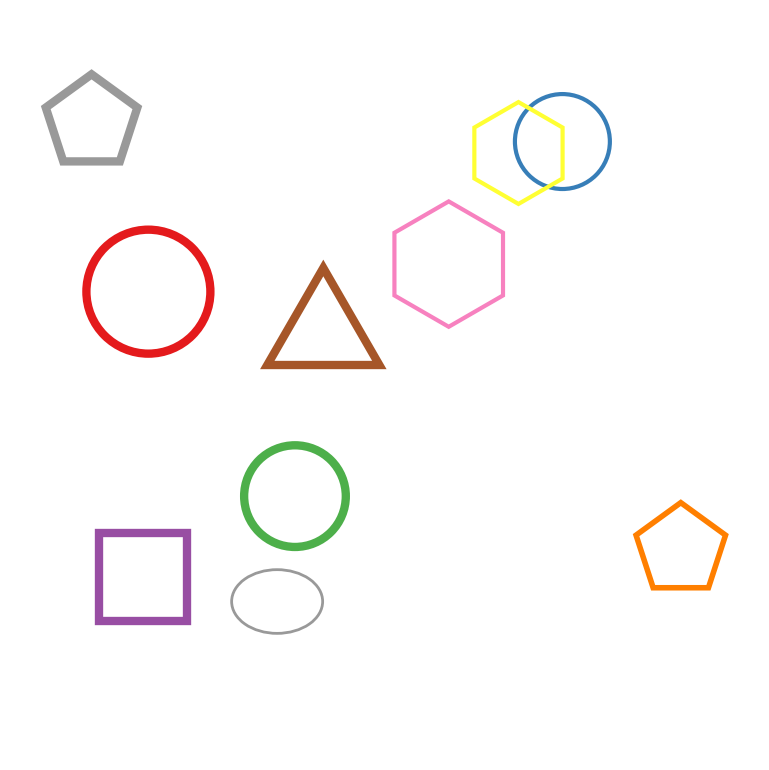[{"shape": "circle", "thickness": 3, "radius": 0.4, "center": [0.193, 0.621]}, {"shape": "circle", "thickness": 1.5, "radius": 0.31, "center": [0.73, 0.816]}, {"shape": "circle", "thickness": 3, "radius": 0.33, "center": [0.383, 0.356]}, {"shape": "square", "thickness": 3, "radius": 0.29, "center": [0.186, 0.25]}, {"shape": "pentagon", "thickness": 2, "radius": 0.31, "center": [0.884, 0.286]}, {"shape": "hexagon", "thickness": 1.5, "radius": 0.33, "center": [0.673, 0.801]}, {"shape": "triangle", "thickness": 3, "radius": 0.42, "center": [0.42, 0.568]}, {"shape": "hexagon", "thickness": 1.5, "radius": 0.41, "center": [0.583, 0.657]}, {"shape": "oval", "thickness": 1, "radius": 0.3, "center": [0.36, 0.219]}, {"shape": "pentagon", "thickness": 3, "radius": 0.31, "center": [0.119, 0.841]}]